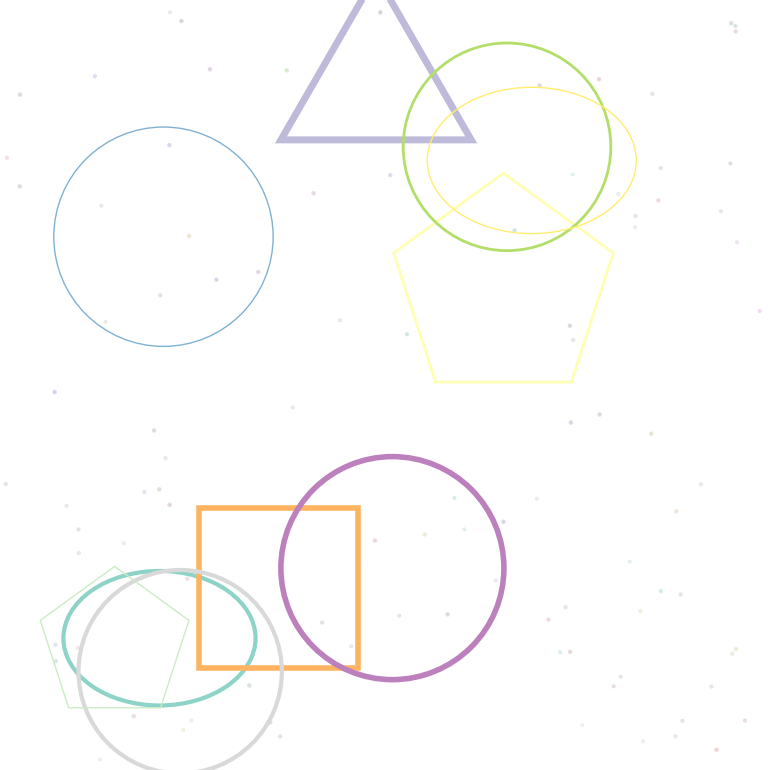[{"shape": "oval", "thickness": 1.5, "radius": 0.62, "center": [0.207, 0.171]}, {"shape": "pentagon", "thickness": 1, "radius": 0.75, "center": [0.654, 0.625]}, {"shape": "triangle", "thickness": 2.5, "radius": 0.71, "center": [0.488, 0.89]}, {"shape": "circle", "thickness": 0.5, "radius": 0.71, "center": [0.212, 0.693]}, {"shape": "square", "thickness": 2, "radius": 0.52, "center": [0.362, 0.237]}, {"shape": "circle", "thickness": 1, "radius": 0.67, "center": [0.658, 0.809]}, {"shape": "circle", "thickness": 1.5, "radius": 0.66, "center": [0.234, 0.128]}, {"shape": "circle", "thickness": 2, "radius": 0.72, "center": [0.51, 0.262]}, {"shape": "pentagon", "thickness": 0.5, "radius": 0.51, "center": [0.149, 0.163]}, {"shape": "oval", "thickness": 0.5, "radius": 0.68, "center": [0.691, 0.792]}]